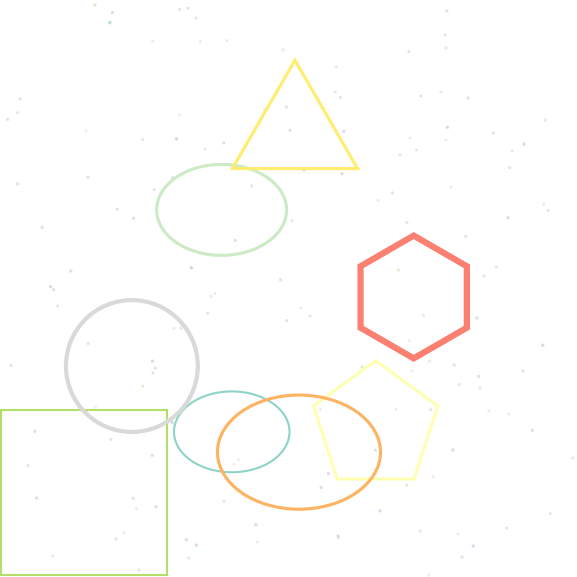[{"shape": "oval", "thickness": 1, "radius": 0.5, "center": [0.401, 0.251]}, {"shape": "pentagon", "thickness": 1.5, "radius": 0.57, "center": [0.65, 0.261]}, {"shape": "hexagon", "thickness": 3, "radius": 0.53, "center": [0.716, 0.485]}, {"shape": "oval", "thickness": 1.5, "radius": 0.71, "center": [0.518, 0.216]}, {"shape": "square", "thickness": 1, "radius": 0.72, "center": [0.146, 0.146]}, {"shape": "circle", "thickness": 2, "radius": 0.57, "center": [0.228, 0.365]}, {"shape": "oval", "thickness": 1.5, "radius": 0.56, "center": [0.384, 0.636]}, {"shape": "triangle", "thickness": 1.5, "radius": 0.63, "center": [0.511, 0.77]}]